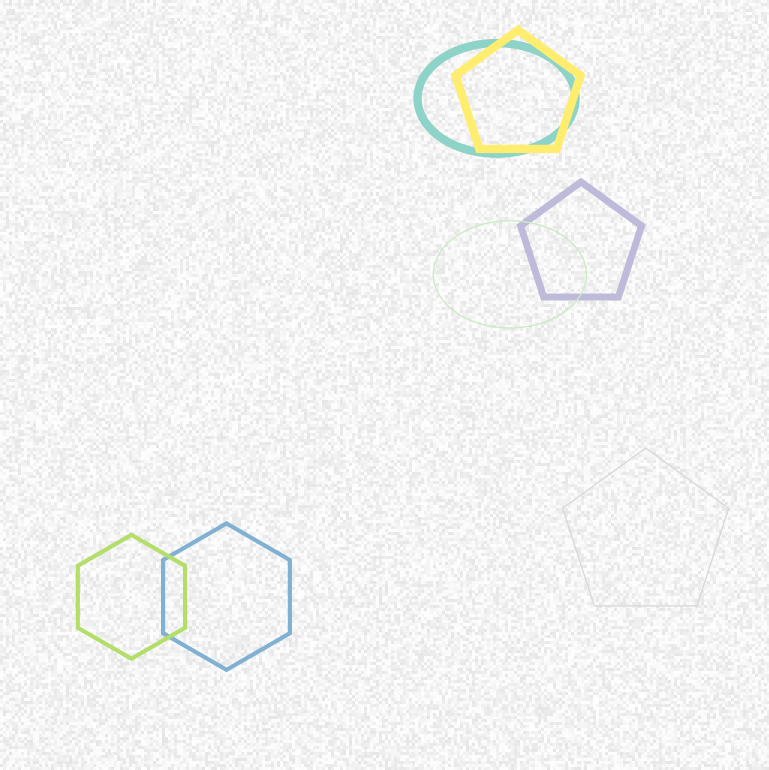[{"shape": "oval", "thickness": 3, "radius": 0.51, "center": [0.645, 0.872]}, {"shape": "pentagon", "thickness": 2.5, "radius": 0.41, "center": [0.755, 0.681]}, {"shape": "hexagon", "thickness": 1.5, "radius": 0.48, "center": [0.294, 0.225]}, {"shape": "hexagon", "thickness": 1.5, "radius": 0.4, "center": [0.171, 0.225]}, {"shape": "pentagon", "thickness": 0.5, "radius": 0.57, "center": [0.839, 0.305]}, {"shape": "oval", "thickness": 0.5, "radius": 0.5, "center": [0.662, 0.644]}, {"shape": "pentagon", "thickness": 3, "radius": 0.43, "center": [0.673, 0.876]}]